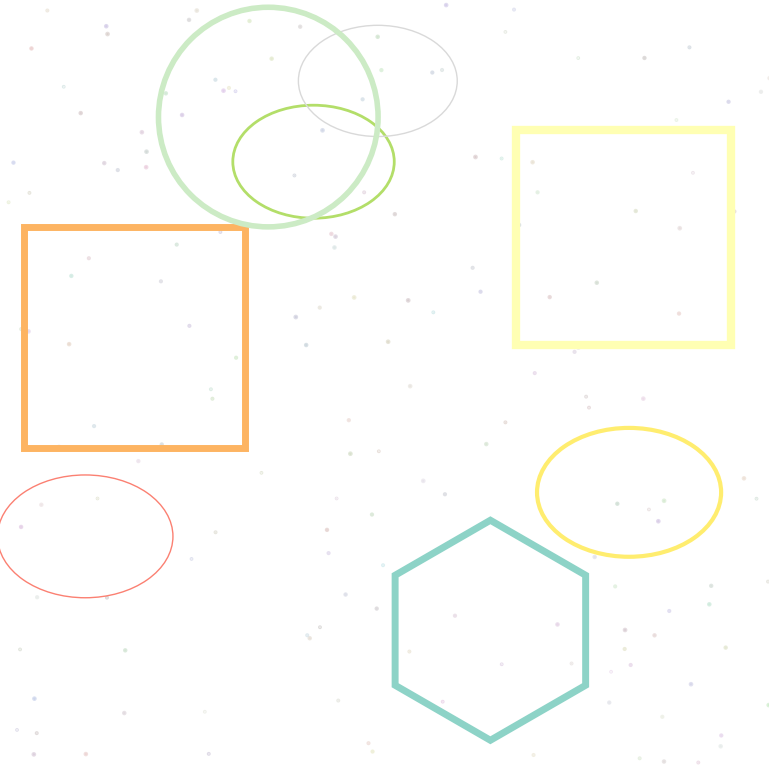[{"shape": "hexagon", "thickness": 2.5, "radius": 0.71, "center": [0.637, 0.181]}, {"shape": "square", "thickness": 3, "radius": 0.7, "center": [0.81, 0.692]}, {"shape": "oval", "thickness": 0.5, "radius": 0.57, "center": [0.111, 0.303]}, {"shape": "square", "thickness": 2.5, "radius": 0.72, "center": [0.174, 0.562]}, {"shape": "oval", "thickness": 1, "radius": 0.52, "center": [0.407, 0.79]}, {"shape": "oval", "thickness": 0.5, "radius": 0.52, "center": [0.491, 0.895]}, {"shape": "circle", "thickness": 2, "radius": 0.71, "center": [0.348, 0.848]}, {"shape": "oval", "thickness": 1.5, "radius": 0.6, "center": [0.817, 0.361]}]